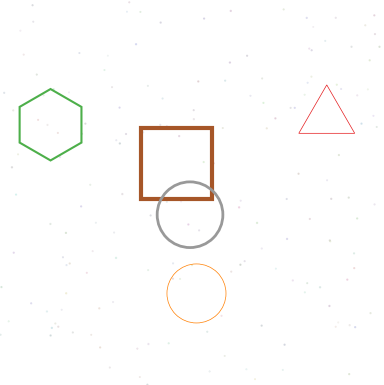[{"shape": "triangle", "thickness": 0.5, "radius": 0.42, "center": [0.849, 0.696]}, {"shape": "hexagon", "thickness": 1.5, "radius": 0.46, "center": [0.131, 0.676]}, {"shape": "circle", "thickness": 0.5, "radius": 0.38, "center": [0.51, 0.238]}, {"shape": "square", "thickness": 3, "radius": 0.46, "center": [0.459, 0.576]}, {"shape": "circle", "thickness": 2, "radius": 0.43, "center": [0.494, 0.442]}]